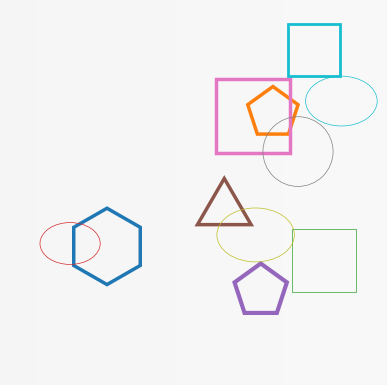[{"shape": "hexagon", "thickness": 2.5, "radius": 0.5, "center": [0.276, 0.36]}, {"shape": "pentagon", "thickness": 2.5, "radius": 0.34, "center": [0.704, 0.707]}, {"shape": "square", "thickness": 0.5, "radius": 0.41, "center": [0.836, 0.324]}, {"shape": "oval", "thickness": 0.5, "radius": 0.39, "center": [0.181, 0.368]}, {"shape": "pentagon", "thickness": 3, "radius": 0.35, "center": [0.673, 0.245]}, {"shape": "triangle", "thickness": 2.5, "radius": 0.4, "center": [0.579, 0.456]}, {"shape": "square", "thickness": 2.5, "radius": 0.48, "center": [0.652, 0.699]}, {"shape": "circle", "thickness": 0.5, "radius": 0.45, "center": [0.769, 0.606]}, {"shape": "oval", "thickness": 0.5, "radius": 0.5, "center": [0.66, 0.39]}, {"shape": "oval", "thickness": 0.5, "radius": 0.46, "center": [0.881, 0.738]}, {"shape": "square", "thickness": 2, "radius": 0.34, "center": [0.81, 0.869]}]